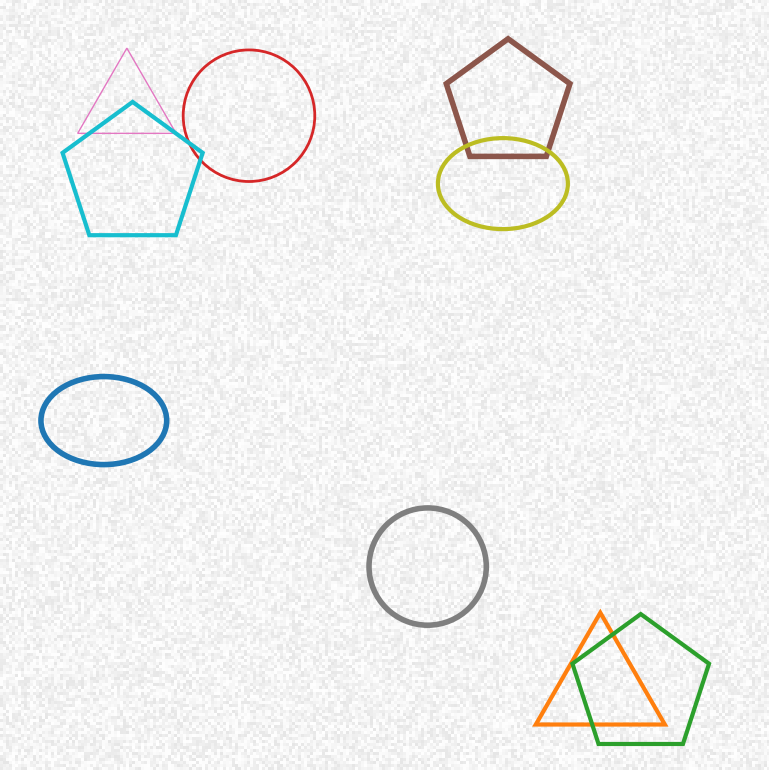[{"shape": "oval", "thickness": 2, "radius": 0.41, "center": [0.135, 0.454]}, {"shape": "triangle", "thickness": 1.5, "radius": 0.48, "center": [0.78, 0.107]}, {"shape": "pentagon", "thickness": 1.5, "radius": 0.47, "center": [0.832, 0.109]}, {"shape": "circle", "thickness": 1, "radius": 0.43, "center": [0.323, 0.85]}, {"shape": "pentagon", "thickness": 2, "radius": 0.42, "center": [0.66, 0.865]}, {"shape": "triangle", "thickness": 0.5, "radius": 0.37, "center": [0.165, 0.864]}, {"shape": "circle", "thickness": 2, "radius": 0.38, "center": [0.555, 0.264]}, {"shape": "oval", "thickness": 1.5, "radius": 0.42, "center": [0.653, 0.762]}, {"shape": "pentagon", "thickness": 1.5, "radius": 0.48, "center": [0.172, 0.772]}]